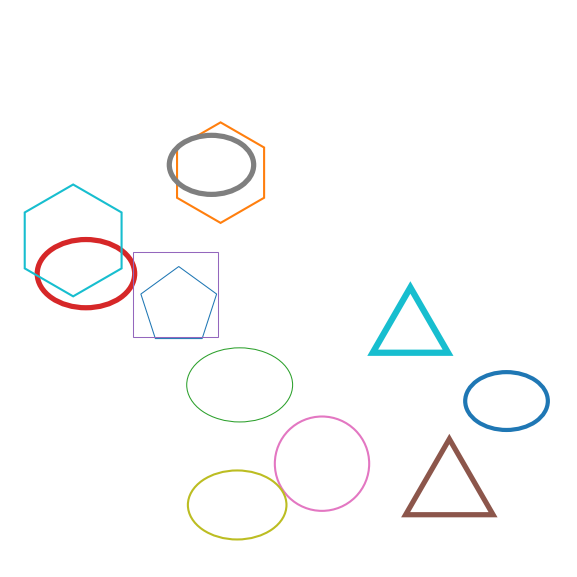[{"shape": "oval", "thickness": 2, "radius": 0.36, "center": [0.877, 0.305]}, {"shape": "pentagon", "thickness": 0.5, "radius": 0.34, "center": [0.31, 0.469]}, {"shape": "hexagon", "thickness": 1, "radius": 0.44, "center": [0.382, 0.7]}, {"shape": "oval", "thickness": 0.5, "radius": 0.46, "center": [0.415, 0.333]}, {"shape": "oval", "thickness": 2.5, "radius": 0.42, "center": [0.149, 0.525]}, {"shape": "square", "thickness": 0.5, "radius": 0.37, "center": [0.304, 0.489]}, {"shape": "triangle", "thickness": 2.5, "radius": 0.44, "center": [0.778, 0.152]}, {"shape": "circle", "thickness": 1, "radius": 0.41, "center": [0.558, 0.196]}, {"shape": "oval", "thickness": 2.5, "radius": 0.37, "center": [0.366, 0.714]}, {"shape": "oval", "thickness": 1, "radius": 0.43, "center": [0.411, 0.125]}, {"shape": "triangle", "thickness": 3, "radius": 0.38, "center": [0.711, 0.426]}, {"shape": "hexagon", "thickness": 1, "radius": 0.48, "center": [0.127, 0.583]}]